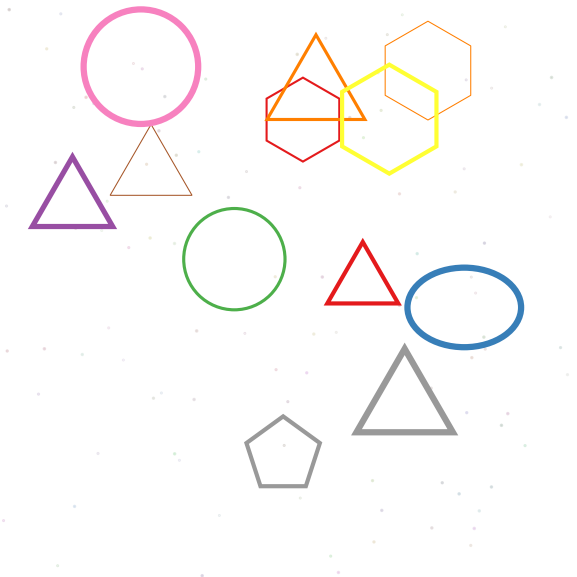[{"shape": "triangle", "thickness": 2, "radius": 0.35, "center": [0.628, 0.509]}, {"shape": "hexagon", "thickness": 1, "radius": 0.36, "center": [0.525, 0.792]}, {"shape": "oval", "thickness": 3, "radius": 0.49, "center": [0.804, 0.467]}, {"shape": "circle", "thickness": 1.5, "radius": 0.44, "center": [0.406, 0.55]}, {"shape": "triangle", "thickness": 2.5, "radius": 0.4, "center": [0.126, 0.647]}, {"shape": "hexagon", "thickness": 0.5, "radius": 0.43, "center": [0.741, 0.877]}, {"shape": "triangle", "thickness": 1.5, "radius": 0.49, "center": [0.547, 0.841]}, {"shape": "hexagon", "thickness": 2, "radius": 0.47, "center": [0.674, 0.793]}, {"shape": "triangle", "thickness": 0.5, "radius": 0.41, "center": [0.262, 0.702]}, {"shape": "circle", "thickness": 3, "radius": 0.5, "center": [0.244, 0.884]}, {"shape": "pentagon", "thickness": 2, "radius": 0.33, "center": [0.49, 0.211]}, {"shape": "triangle", "thickness": 3, "radius": 0.48, "center": [0.701, 0.299]}]